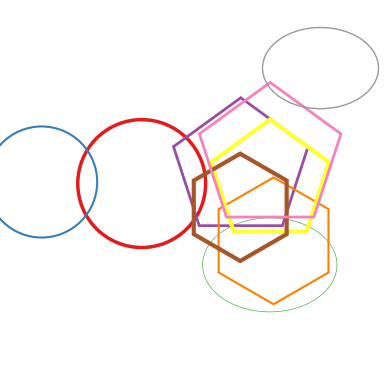[{"shape": "circle", "thickness": 2.5, "radius": 0.83, "center": [0.368, 0.523]}, {"shape": "circle", "thickness": 1.5, "radius": 0.72, "center": [0.108, 0.527]}, {"shape": "oval", "thickness": 0.5, "radius": 0.87, "center": [0.701, 0.312]}, {"shape": "pentagon", "thickness": 2, "radius": 0.92, "center": [0.625, 0.562]}, {"shape": "hexagon", "thickness": 1.5, "radius": 0.82, "center": [0.711, 0.374]}, {"shape": "pentagon", "thickness": 3, "radius": 0.8, "center": [0.702, 0.529]}, {"shape": "hexagon", "thickness": 3, "radius": 0.7, "center": [0.624, 0.461]}, {"shape": "pentagon", "thickness": 2, "radius": 0.97, "center": [0.702, 0.593]}, {"shape": "oval", "thickness": 1, "radius": 0.75, "center": [0.833, 0.823]}]